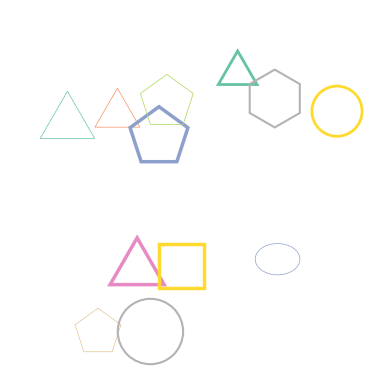[{"shape": "triangle", "thickness": 2, "radius": 0.29, "center": [0.617, 0.81]}, {"shape": "triangle", "thickness": 0.5, "radius": 0.41, "center": [0.175, 0.681]}, {"shape": "triangle", "thickness": 0.5, "radius": 0.34, "center": [0.305, 0.703]}, {"shape": "pentagon", "thickness": 2.5, "radius": 0.39, "center": [0.413, 0.644]}, {"shape": "oval", "thickness": 0.5, "radius": 0.29, "center": [0.721, 0.327]}, {"shape": "triangle", "thickness": 2.5, "radius": 0.41, "center": [0.356, 0.301]}, {"shape": "pentagon", "thickness": 0.5, "radius": 0.36, "center": [0.433, 0.735]}, {"shape": "circle", "thickness": 2, "radius": 0.33, "center": [0.875, 0.711]}, {"shape": "square", "thickness": 2.5, "radius": 0.29, "center": [0.472, 0.31]}, {"shape": "pentagon", "thickness": 0.5, "radius": 0.31, "center": [0.255, 0.137]}, {"shape": "circle", "thickness": 1.5, "radius": 0.42, "center": [0.391, 0.139]}, {"shape": "hexagon", "thickness": 1.5, "radius": 0.38, "center": [0.714, 0.744]}]